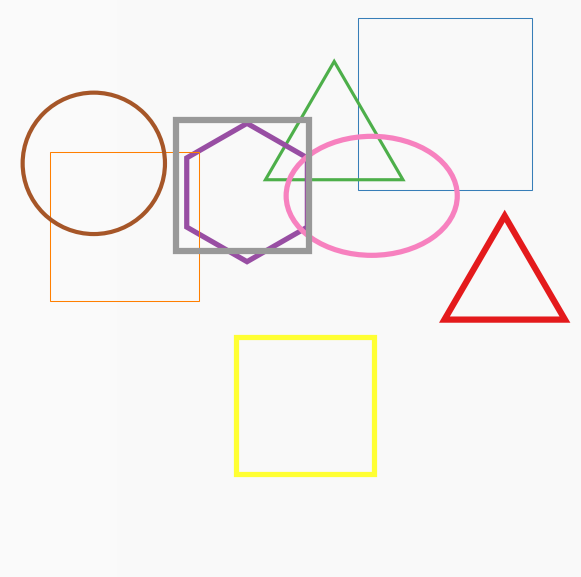[{"shape": "triangle", "thickness": 3, "radius": 0.6, "center": [0.868, 0.506]}, {"shape": "square", "thickness": 0.5, "radius": 0.75, "center": [0.766, 0.819]}, {"shape": "triangle", "thickness": 1.5, "radius": 0.68, "center": [0.575, 0.756]}, {"shape": "hexagon", "thickness": 2.5, "radius": 0.6, "center": [0.425, 0.666]}, {"shape": "square", "thickness": 0.5, "radius": 0.64, "center": [0.214, 0.607]}, {"shape": "square", "thickness": 2.5, "radius": 0.59, "center": [0.525, 0.297]}, {"shape": "circle", "thickness": 2, "radius": 0.61, "center": [0.161, 0.716]}, {"shape": "oval", "thickness": 2.5, "radius": 0.74, "center": [0.639, 0.66]}, {"shape": "square", "thickness": 3, "radius": 0.57, "center": [0.418, 0.678]}]